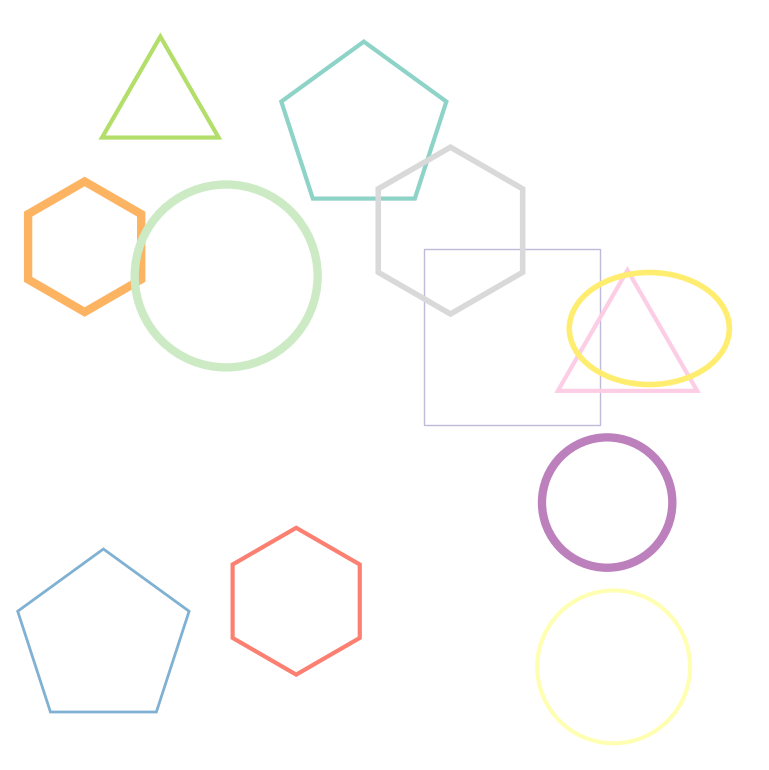[{"shape": "pentagon", "thickness": 1.5, "radius": 0.56, "center": [0.473, 0.833]}, {"shape": "circle", "thickness": 1.5, "radius": 0.5, "center": [0.797, 0.134]}, {"shape": "square", "thickness": 0.5, "radius": 0.57, "center": [0.664, 0.562]}, {"shape": "hexagon", "thickness": 1.5, "radius": 0.48, "center": [0.385, 0.219]}, {"shape": "pentagon", "thickness": 1, "radius": 0.59, "center": [0.134, 0.17]}, {"shape": "hexagon", "thickness": 3, "radius": 0.42, "center": [0.11, 0.68]}, {"shape": "triangle", "thickness": 1.5, "radius": 0.44, "center": [0.208, 0.865]}, {"shape": "triangle", "thickness": 1.5, "radius": 0.52, "center": [0.815, 0.545]}, {"shape": "hexagon", "thickness": 2, "radius": 0.54, "center": [0.585, 0.701]}, {"shape": "circle", "thickness": 3, "radius": 0.42, "center": [0.789, 0.347]}, {"shape": "circle", "thickness": 3, "radius": 0.59, "center": [0.294, 0.642]}, {"shape": "oval", "thickness": 2, "radius": 0.52, "center": [0.843, 0.573]}]